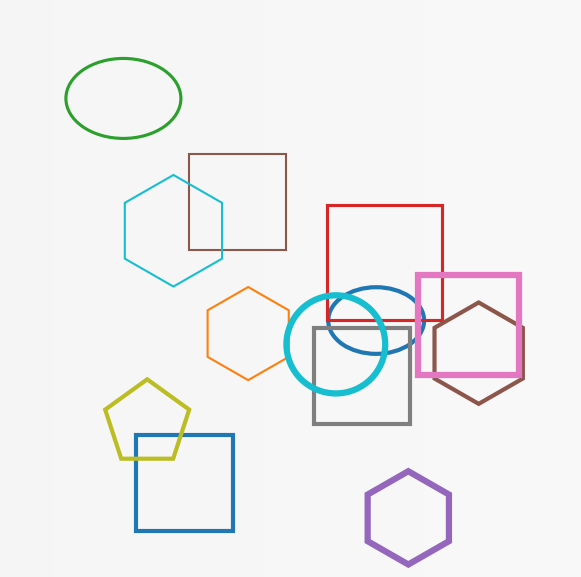[{"shape": "oval", "thickness": 2, "radius": 0.41, "center": [0.647, 0.444]}, {"shape": "square", "thickness": 2, "radius": 0.42, "center": [0.318, 0.163]}, {"shape": "hexagon", "thickness": 1, "radius": 0.4, "center": [0.427, 0.422]}, {"shape": "oval", "thickness": 1.5, "radius": 0.49, "center": [0.212, 0.829]}, {"shape": "square", "thickness": 1.5, "radius": 0.5, "center": [0.661, 0.544]}, {"shape": "hexagon", "thickness": 3, "radius": 0.4, "center": [0.702, 0.102]}, {"shape": "hexagon", "thickness": 2, "radius": 0.44, "center": [0.824, 0.388]}, {"shape": "square", "thickness": 1, "radius": 0.42, "center": [0.408, 0.65]}, {"shape": "square", "thickness": 3, "radius": 0.43, "center": [0.805, 0.436]}, {"shape": "square", "thickness": 2, "radius": 0.41, "center": [0.622, 0.348]}, {"shape": "pentagon", "thickness": 2, "radius": 0.38, "center": [0.253, 0.266]}, {"shape": "hexagon", "thickness": 1, "radius": 0.48, "center": [0.298, 0.6]}, {"shape": "circle", "thickness": 3, "radius": 0.42, "center": [0.578, 0.403]}]